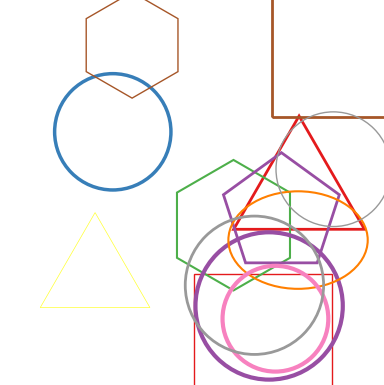[{"shape": "triangle", "thickness": 2, "radius": 0.98, "center": [0.777, 0.503]}, {"shape": "square", "thickness": 1, "radius": 0.9, "center": [0.683, 0.108]}, {"shape": "circle", "thickness": 2.5, "radius": 0.76, "center": [0.293, 0.658]}, {"shape": "hexagon", "thickness": 1.5, "radius": 0.85, "center": [0.606, 0.415]}, {"shape": "pentagon", "thickness": 2, "radius": 0.79, "center": [0.731, 0.445]}, {"shape": "circle", "thickness": 3, "radius": 0.96, "center": [0.699, 0.205]}, {"shape": "oval", "thickness": 1.5, "radius": 0.9, "center": [0.774, 0.376]}, {"shape": "triangle", "thickness": 0.5, "radius": 0.82, "center": [0.247, 0.283]}, {"shape": "square", "thickness": 2, "radius": 0.93, "center": [0.893, 0.881]}, {"shape": "hexagon", "thickness": 1, "radius": 0.69, "center": [0.343, 0.883]}, {"shape": "circle", "thickness": 3, "radius": 0.69, "center": [0.715, 0.172]}, {"shape": "circle", "thickness": 2, "radius": 0.9, "center": [0.661, 0.259]}, {"shape": "circle", "thickness": 1, "radius": 0.74, "center": [0.866, 0.561]}]